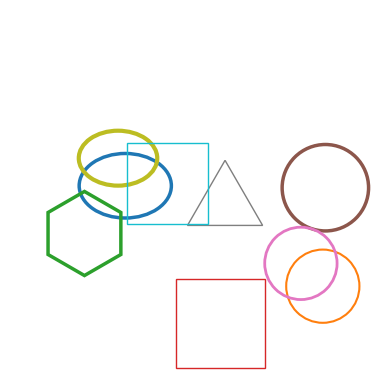[{"shape": "oval", "thickness": 2.5, "radius": 0.6, "center": [0.325, 0.518]}, {"shape": "circle", "thickness": 1.5, "radius": 0.48, "center": [0.838, 0.257]}, {"shape": "hexagon", "thickness": 2.5, "radius": 0.55, "center": [0.219, 0.394]}, {"shape": "square", "thickness": 1, "radius": 0.58, "center": [0.574, 0.159]}, {"shape": "circle", "thickness": 2.5, "radius": 0.56, "center": [0.845, 0.512]}, {"shape": "circle", "thickness": 2, "radius": 0.47, "center": [0.782, 0.316]}, {"shape": "triangle", "thickness": 1, "radius": 0.56, "center": [0.585, 0.471]}, {"shape": "oval", "thickness": 3, "radius": 0.51, "center": [0.307, 0.589]}, {"shape": "square", "thickness": 1, "radius": 0.53, "center": [0.435, 0.524]}]